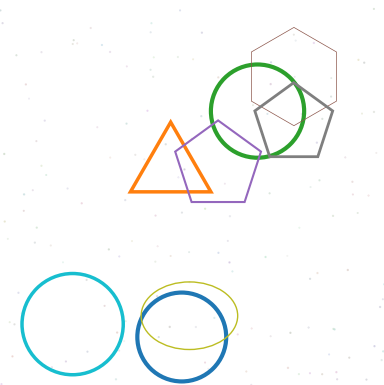[{"shape": "circle", "thickness": 3, "radius": 0.58, "center": [0.472, 0.125]}, {"shape": "triangle", "thickness": 2.5, "radius": 0.6, "center": [0.443, 0.562]}, {"shape": "circle", "thickness": 3, "radius": 0.61, "center": [0.669, 0.711]}, {"shape": "pentagon", "thickness": 1.5, "radius": 0.59, "center": [0.566, 0.57]}, {"shape": "hexagon", "thickness": 0.5, "radius": 0.64, "center": [0.763, 0.801]}, {"shape": "pentagon", "thickness": 2, "radius": 0.53, "center": [0.763, 0.679]}, {"shape": "oval", "thickness": 1, "radius": 0.63, "center": [0.492, 0.18]}, {"shape": "circle", "thickness": 2.5, "radius": 0.66, "center": [0.189, 0.158]}]